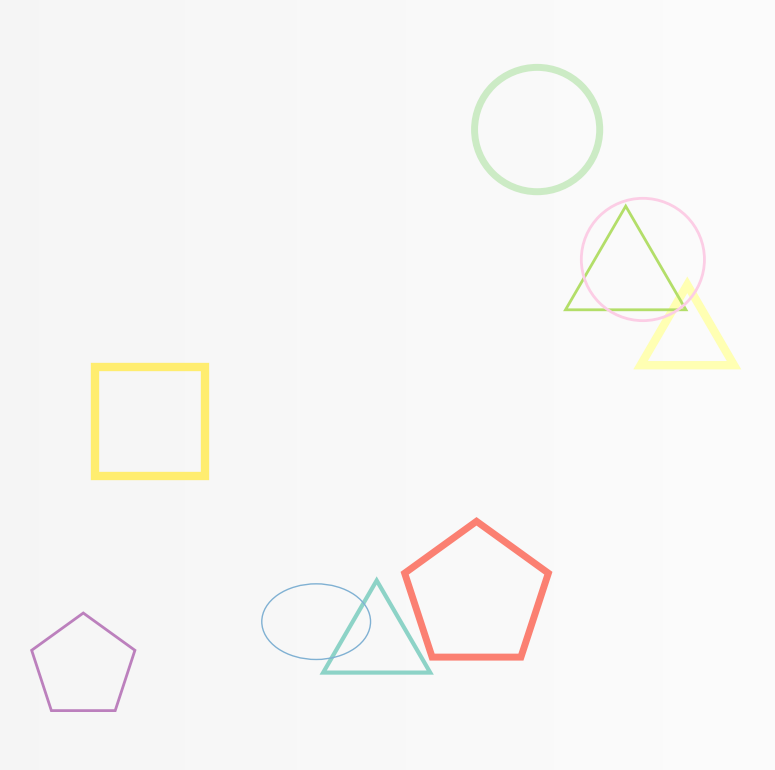[{"shape": "triangle", "thickness": 1.5, "radius": 0.4, "center": [0.486, 0.166]}, {"shape": "triangle", "thickness": 3, "radius": 0.35, "center": [0.887, 0.561]}, {"shape": "pentagon", "thickness": 2.5, "radius": 0.49, "center": [0.615, 0.225]}, {"shape": "oval", "thickness": 0.5, "radius": 0.35, "center": [0.408, 0.193]}, {"shape": "triangle", "thickness": 1, "radius": 0.45, "center": [0.807, 0.643]}, {"shape": "circle", "thickness": 1, "radius": 0.4, "center": [0.83, 0.663]}, {"shape": "pentagon", "thickness": 1, "radius": 0.35, "center": [0.107, 0.134]}, {"shape": "circle", "thickness": 2.5, "radius": 0.4, "center": [0.693, 0.832]}, {"shape": "square", "thickness": 3, "radius": 0.35, "center": [0.193, 0.453]}]